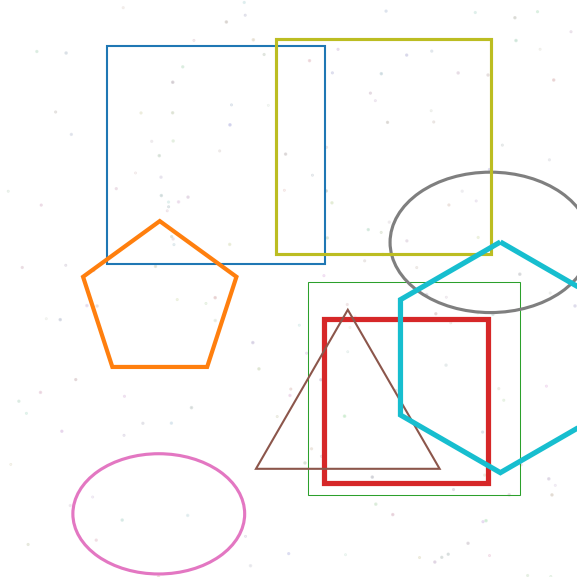[{"shape": "square", "thickness": 1, "radius": 0.94, "center": [0.374, 0.73]}, {"shape": "pentagon", "thickness": 2, "radius": 0.7, "center": [0.277, 0.477]}, {"shape": "square", "thickness": 0.5, "radius": 0.92, "center": [0.717, 0.327]}, {"shape": "square", "thickness": 2.5, "radius": 0.71, "center": [0.703, 0.304]}, {"shape": "triangle", "thickness": 1, "radius": 0.92, "center": [0.602, 0.279]}, {"shape": "oval", "thickness": 1.5, "radius": 0.74, "center": [0.275, 0.109]}, {"shape": "oval", "thickness": 1.5, "radius": 0.87, "center": [0.849, 0.579]}, {"shape": "square", "thickness": 1.5, "radius": 0.93, "center": [0.664, 0.745]}, {"shape": "hexagon", "thickness": 2.5, "radius": 1.0, "center": [0.866, 0.38]}]